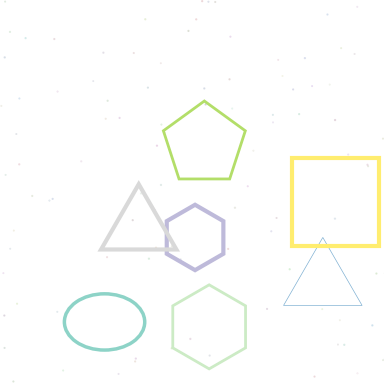[{"shape": "oval", "thickness": 2.5, "radius": 0.52, "center": [0.272, 0.164]}, {"shape": "hexagon", "thickness": 3, "radius": 0.42, "center": [0.507, 0.383]}, {"shape": "triangle", "thickness": 0.5, "radius": 0.59, "center": [0.838, 0.266]}, {"shape": "pentagon", "thickness": 2, "radius": 0.56, "center": [0.531, 0.626]}, {"shape": "triangle", "thickness": 3, "radius": 0.57, "center": [0.36, 0.408]}, {"shape": "hexagon", "thickness": 2, "radius": 0.55, "center": [0.543, 0.151]}, {"shape": "square", "thickness": 3, "radius": 0.57, "center": [0.872, 0.476]}]